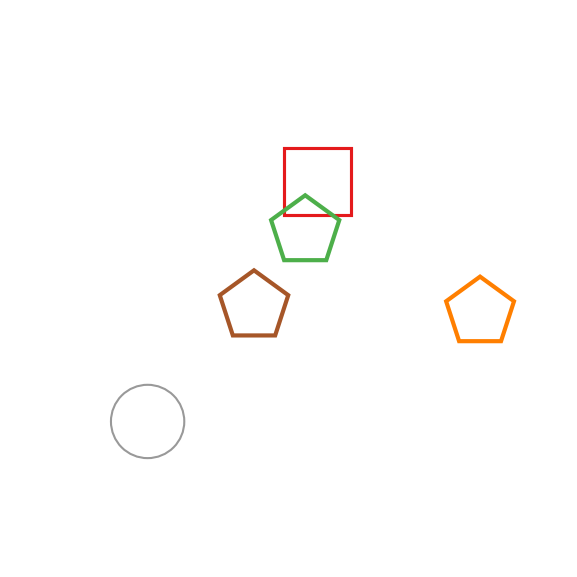[{"shape": "square", "thickness": 1.5, "radius": 0.29, "center": [0.55, 0.685]}, {"shape": "pentagon", "thickness": 2, "radius": 0.31, "center": [0.528, 0.599]}, {"shape": "pentagon", "thickness": 2, "radius": 0.31, "center": [0.831, 0.458]}, {"shape": "pentagon", "thickness": 2, "radius": 0.31, "center": [0.44, 0.469]}, {"shape": "circle", "thickness": 1, "radius": 0.32, "center": [0.256, 0.269]}]